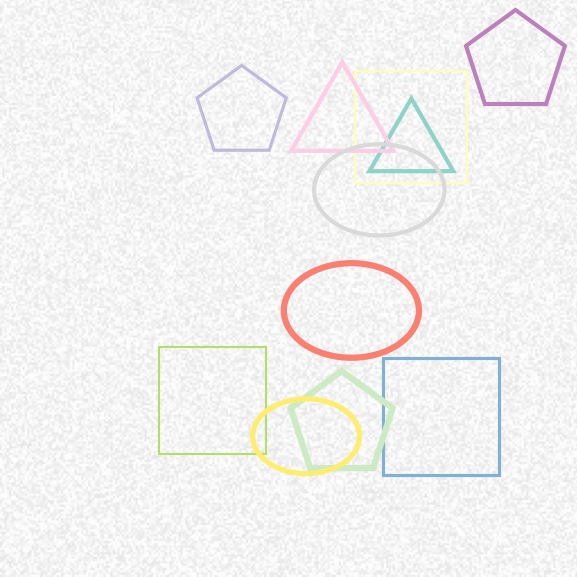[{"shape": "triangle", "thickness": 2, "radius": 0.42, "center": [0.712, 0.745]}, {"shape": "square", "thickness": 1, "radius": 0.49, "center": [0.712, 0.779]}, {"shape": "pentagon", "thickness": 1.5, "radius": 0.41, "center": [0.418, 0.805]}, {"shape": "oval", "thickness": 3, "radius": 0.58, "center": [0.608, 0.462]}, {"shape": "square", "thickness": 1.5, "radius": 0.5, "center": [0.764, 0.278]}, {"shape": "square", "thickness": 1, "radius": 0.46, "center": [0.369, 0.305]}, {"shape": "triangle", "thickness": 2, "radius": 0.51, "center": [0.593, 0.789]}, {"shape": "oval", "thickness": 2, "radius": 0.56, "center": [0.657, 0.67]}, {"shape": "pentagon", "thickness": 2, "radius": 0.45, "center": [0.893, 0.892]}, {"shape": "pentagon", "thickness": 3, "radius": 0.46, "center": [0.592, 0.264]}, {"shape": "oval", "thickness": 2.5, "radius": 0.46, "center": [0.53, 0.244]}]